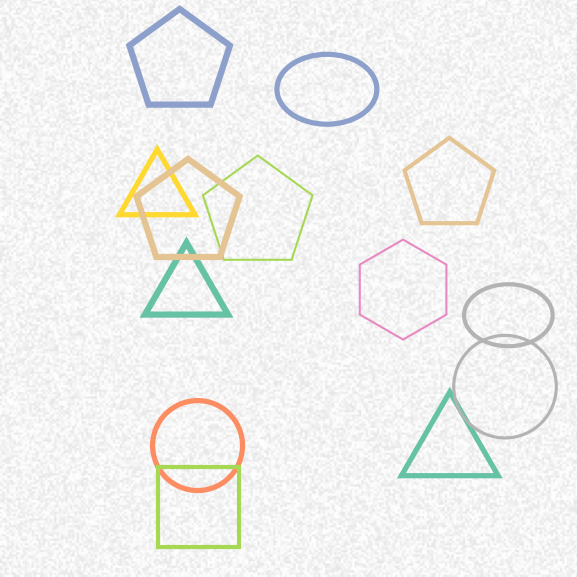[{"shape": "triangle", "thickness": 2.5, "radius": 0.48, "center": [0.779, 0.224]}, {"shape": "triangle", "thickness": 3, "radius": 0.42, "center": [0.323, 0.496]}, {"shape": "circle", "thickness": 2.5, "radius": 0.39, "center": [0.342, 0.228]}, {"shape": "pentagon", "thickness": 3, "radius": 0.46, "center": [0.311, 0.892]}, {"shape": "oval", "thickness": 2.5, "radius": 0.43, "center": [0.566, 0.845]}, {"shape": "hexagon", "thickness": 1, "radius": 0.43, "center": [0.698, 0.498]}, {"shape": "square", "thickness": 2, "radius": 0.35, "center": [0.344, 0.122]}, {"shape": "pentagon", "thickness": 1, "radius": 0.5, "center": [0.446, 0.63]}, {"shape": "triangle", "thickness": 2.5, "radius": 0.38, "center": [0.272, 0.665]}, {"shape": "pentagon", "thickness": 3, "radius": 0.47, "center": [0.326, 0.63]}, {"shape": "pentagon", "thickness": 2, "radius": 0.41, "center": [0.778, 0.679]}, {"shape": "circle", "thickness": 1.5, "radius": 0.44, "center": [0.874, 0.33]}, {"shape": "oval", "thickness": 2, "radius": 0.38, "center": [0.88, 0.453]}]